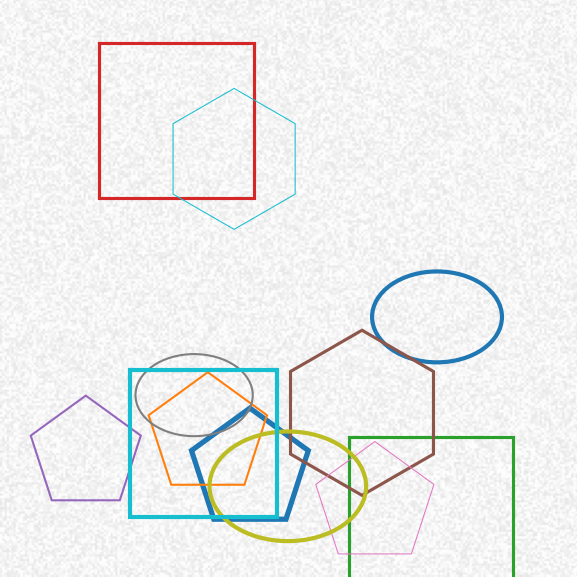[{"shape": "pentagon", "thickness": 2.5, "radius": 0.53, "center": [0.433, 0.186]}, {"shape": "oval", "thickness": 2, "radius": 0.56, "center": [0.757, 0.45]}, {"shape": "pentagon", "thickness": 1, "radius": 0.54, "center": [0.36, 0.247]}, {"shape": "square", "thickness": 1.5, "radius": 0.71, "center": [0.746, 0.1]}, {"shape": "square", "thickness": 1.5, "radius": 0.67, "center": [0.305, 0.79]}, {"shape": "pentagon", "thickness": 1, "radius": 0.5, "center": [0.149, 0.214]}, {"shape": "hexagon", "thickness": 1.5, "radius": 0.71, "center": [0.627, 0.284]}, {"shape": "pentagon", "thickness": 0.5, "radius": 0.54, "center": [0.649, 0.127]}, {"shape": "oval", "thickness": 1, "radius": 0.51, "center": [0.336, 0.315]}, {"shape": "oval", "thickness": 2, "radius": 0.68, "center": [0.498, 0.157]}, {"shape": "hexagon", "thickness": 0.5, "radius": 0.61, "center": [0.405, 0.724]}, {"shape": "square", "thickness": 2, "radius": 0.64, "center": [0.352, 0.232]}]